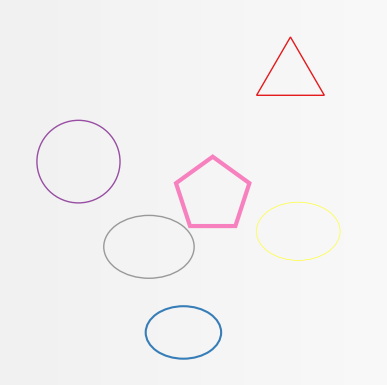[{"shape": "triangle", "thickness": 1, "radius": 0.5, "center": [0.75, 0.803]}, {"shape": "oval", "thickness": 1.5, "radius": 0.49, "center": [0.473, 0.136]}, {"shape": "circle", "thickness": 1, "radius": 0.54, "center": [0.203, 0.58]}, {"shape": "oval", "thickness": 0.5, "radius": 0.54, "center": [0.77, 0.399]}, {"shape": "pentagon", "thickness": 3, "radius": 0.5, "center": [0.549, 0.493]}, {"shape": "oval", "thickness": 1, "radius": 0.58, "center": [0.384, 0.359]}]